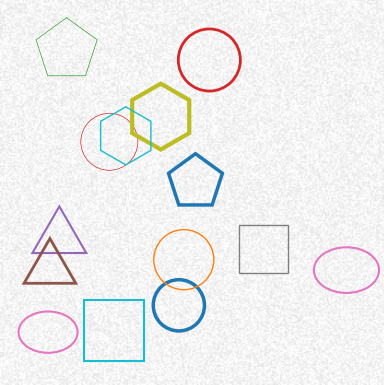[{"shape": "circle", "thickness": 2.5, "radius": 0.33, "center": [0.465, 0.207]}, {"shape": "pentagon", "thickness": 2.5, "radius": 0.37, "center": [0.508, 0.527]}, {"shape": "circle", "thickness": 1, "radius": 0.39, "center": [0.477, 0.326]}, {"shape": "pentagon", "thickness": 0.5, "radius": 0.42, "center": [0.173, 0.871]}, {"shape": "circle", "thickness": 2, "radius": 0.4, "center": [0.544, 0.844]}, {"shape": "circle", "thickness": 0.5, "radius": 0.37, "center": [0.284, 0.632]}, {"shape": "triangle", "thickness": 1.5, "radius": 0.4, "center": [0.154, 0.383]}, {"shape": "triangle", "thickness": 2, "radius": 0.39, "center": [0.13, 0.303]}, {"shape": "oval", "thickness": 1.5, "radius": 0.38, "center": [0.125, 0.137]}, {"shape": "oval", "thickness": 1.5, "radius": 0.42, "center": [0.9, 0.298]}, {"shape": "square", "thickness": 1, "radius": 0.31, "center": [0.684, 0.353]}, {"shape": "hexagon", "thickness": 3, "radius": 0.43, "center": [0.417, 0.697]}, {"shape": "square", "thickness": 1.5, "radius": 0.39, "center": [0.295, 0.141]}, {"shape": "hexagon", "thickness": 1, "radius": 0.38, "center": [0.327, 0.647]}]